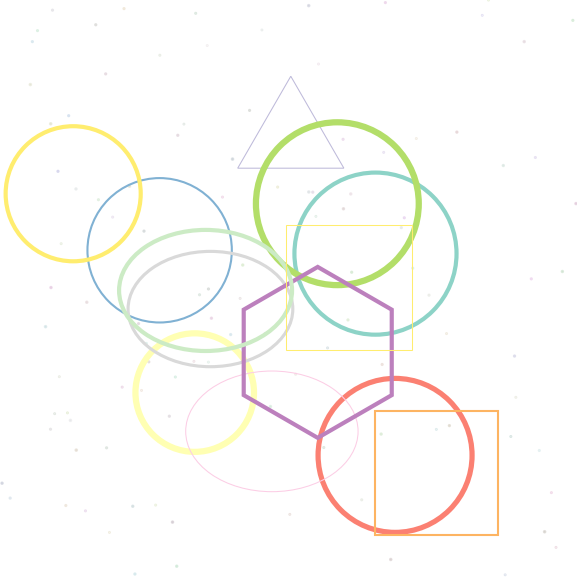[{"shape": "circle", "thickness": 2, "radius": 0.7, "center": [0.65, 0.56]}, {"shape": "circle", "thickness": 3, "radius": 0.51, "center": [0.337, 0.319]}, {"shape": "triangle", "thickness": 0.5, "radius": 0.53, "center": [0.504, 0.761]}, {"shape": "circle", "thickness": 2.5, "radius": 0.67, "center": [0.684, 0.211]}, {"shape": "circle", "thickness": 1, "radius": 0.63, "center": [0.276, 0.566]}, {"shape": "square", "thickness": 1, "radius": 0.53, "center": [0.756, 0.18]}, {"shape": "circle", "thickness": 3, "radius": 0.7, "center": [0.584, 0.646]}, {"shape": "oval", "thickness": 0.5, "radius": 0.75, "center": [0.471, 0.252]}, {"shape": "oval", "thickness": 1.5, "radius": 0.71, "center": [0.364, 0.464]}, {"shape": "hexagon", "thickness": 2, "radius": 0.74, "center": [0.55, 0.389]}, {"shape": "oval", "thickness": 2, "radius": 0.75, "center": [0.356, 0.496]}, {"shape": "square", "thickness": 0.5, "radius": 0.54, "center": [0.605, 0.502]}, {"shape": "circle", "thickness": 2, "radius": 0.58, "center": [0.127, 0.664]}]